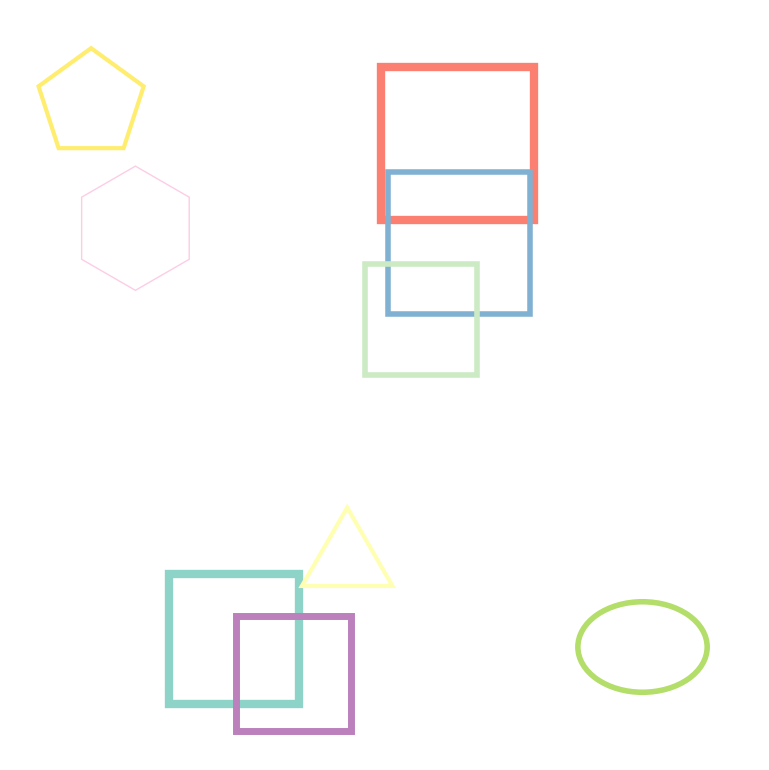[{"shape": "square", "thickness": 3, "radius": 0.42, "center": [0.304, 0.17]}, {"shape": "triangle", "thickness": 1.5, "radius": 0.34, "center": [0.451, 0.273]}, {"shape": "square", "thickness": 3, "radius": 0.5, "center": [0.594, 0.814]}, {"shape": "square", "thickness": 2, "radius": 0.46, "center": [0.596, 0.685]}, {"shape": "oval", "thickness": 2, "radius": 0.42, "center": [0.834, 0.16]}, {"shape": "hexagon", "thickness": 0.5, "radius": 0.4, "center": [0.176, 0.704]}, {"shape": "square", "thickness": 2.5, "radius": 0.37, "center": [0.381, 0.125]}, {"shape": "square", "thickness": 2, "radius": 0.36, "center": [0.547, 0.584]}, {"shape": "pentagon", "thickness": 1.5, "radius": 0.36, "center": [0.118, 0.866]}]